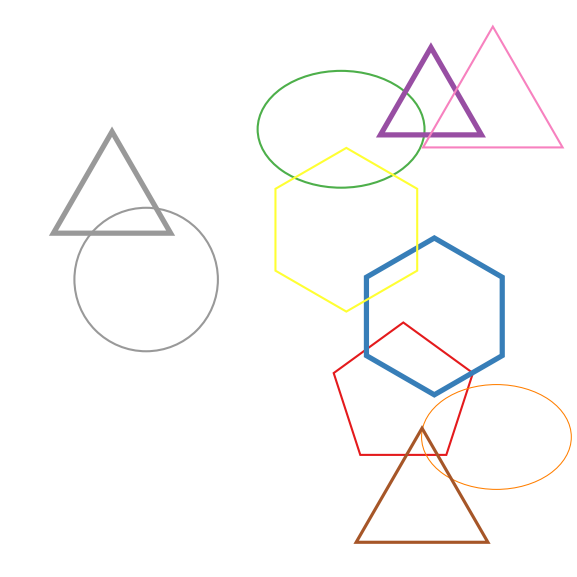[{"shape": "pentagon", "thickness": 1, "radius": 0.63, "center": [0.698, 0.314]}, {"shape": "hexagon", "thickness": 2.5, "radius": 0.68, "center": [0.752, 0.451]}, {"shape": "oval", "thickness": 1, "radius": 0.72, "center": [0.591, 0.775]}, {"shape": "triangle", "thickness": 2.5, "radius": 0.5, "center": [0.746, 0.816]}, {"shape": "oval", "thickness": 0.5, "radius": 0.65, "center": [0.86, 0.242]}, {"shape": "hexagon", "thickness": 1, "radius": 0.71, "center": [0.6, 0.601]}, {"shape": "triangle", "thickness": 1.5, "radius": 0.66, "center": [0.731, 0.126]}, {"shape": "triangle", "thickness": 1, "radius": 0.7, "center": [0.853, 0.814]}, {"shape": "triangle", "thickness": 2.5, "radius": 0.59, "center": [0.194, 0.654]}, {"shape": "circle", "thickness": 1, "radius": 0.62, "center": [0.253, 0.515]}]